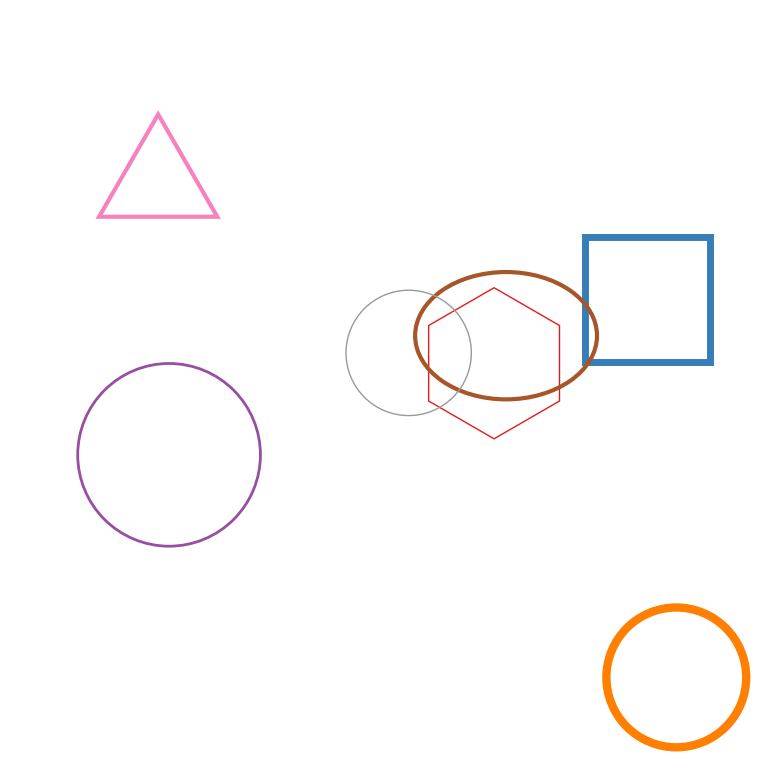[{"shape": "hexagon", "thickness": 0.5, "radius": 0.49, "center": [0.642, 0.528]}, {"shape": "square", "thickness": 2.5, "radius": 0.41, "center": [0.841, 0.611]}, {"shape": "circle", "thickness": 1, "radius": 0.59, "center": [0.22, 0.409]}, {"shape": "circle", "thickness": 3, "radius": 0.45, "center": [0.878, 0.12]}, {"shape": "oval", "thickness": 1.5, "radius": 0.59, "center": [0.657, 0.564]}, {"shape": "triangle", "thickness": 1.5, "radius": 0.44, "center": [0.205, 0.763]}, {"shape": "circle", "thickness": 0.5, "radius": 0.41, "center": [0.531, 0.542]}]